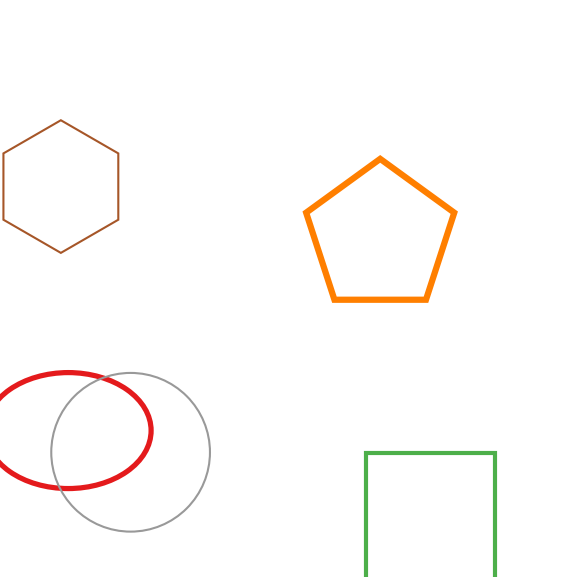[{"shape": "oval", "thickness": 2.5, "radius": 0.72, "center": [0.118, 0.254]}, {"shape": "square", "thickness": 2, "radius": 0.56, "center": [0.746, 0.103]}, {"shape": "pentagon", "thickness": 3, "radius": 0.67, "center": [0.658, 0.589]}, {"shape": "hexagon", "thickness": 1, "radius": 0.57, "center": [0.105, 0.676]}, {"shape": "circle", "thickness": 1, "radius": 0.69, "center": [0.226, 0.216]}]